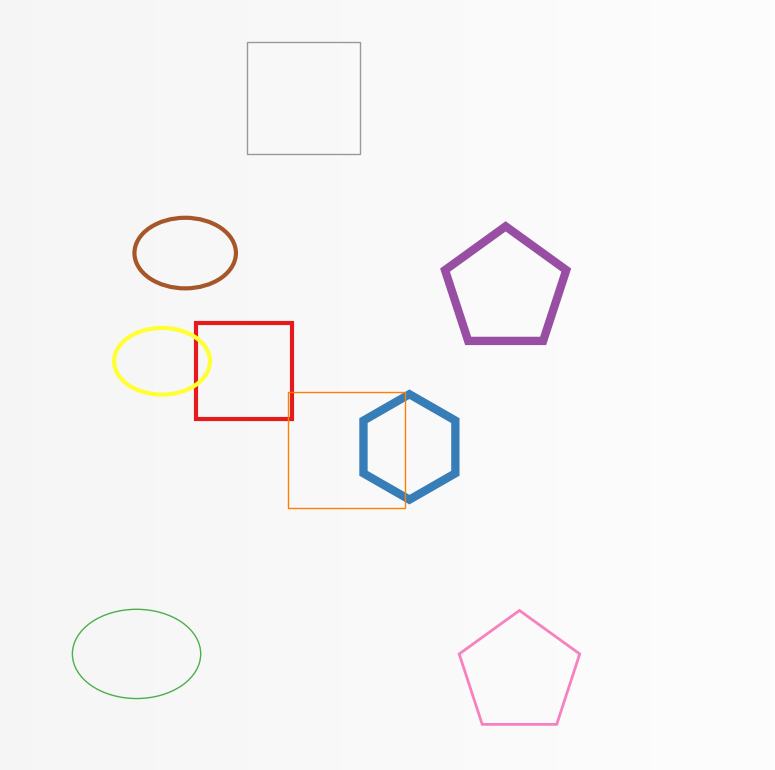[{"shape": "square", "thickness": 1.5, "radius": 0.31, "center": [0.315, 0.518]}, {"shape": "hexagon", "thickness": 3, "radius": 0.34, "center": [0.528, 0.42]}, {"shape": "oval", "thickness": 0.5, "radius": 0.41, "center": [0.176, 0.151]}, {"shape": "pentagon", "thickness": 3, "radius": 0.41, "center": [0.652, 0.624]}, {"shape": "square", "thickness": 0.5, "radius": 0.38, "center": [0.447, 0.416]}, {"shape": "oval", "thickness": 1.5, "radius": 0.31, "center": [0.209, 0.531]}, {"shape": "oval", "thickness": 1.5, "radius": 0.33, "center": [0.239, 0.671]}, {"shape": "pentagon", "thickness": 1, "radius": 0.41, "center": [0.67, 0.125]}, {"shape": "square", "thickness": 0.5, "radius": 0.36, "center": [0.391, 0.873]}]